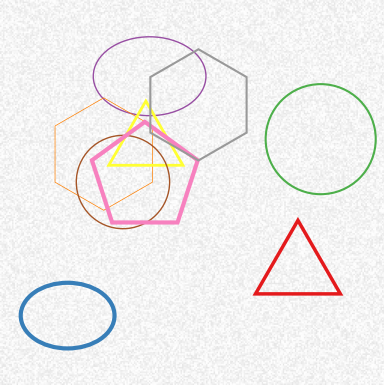[{"shape": "triangle", "thickness": 2.5, "radius": 0.64, "center": [0.774, 0.3]}, {"shape": "oval", "thickness": 3, "radius": 0.61, "center": [0.176, 0.18]}, {"shape": "circle", "thickness": 1.5, "radius": 0.71, "center": [0.833, 0.639]}, {"shape": "oval", "thickness": 1, "radius": 0.73, "center": [0.389, 0.802]}, {"shape": "hexagon", "thickness": 0.5, "radius": 0.73, "center": [0.269, 0.6]}, {"shape": "triangle", "thickness": 2, "radius": 0.56, "center": [0.379, 0.626]}, {"shape": "circle", "thickness": 1, "radius": 0.61, "center": [0.319, 0.527]}, {"shape": "pentagon", "thickness": 3, "radius": 0.72, "center": [0.376, 0.539]}, {"shape": "hexagon", "thickness": 1.5, "radius": 0.72, "center": [0.516, 0.728]}]